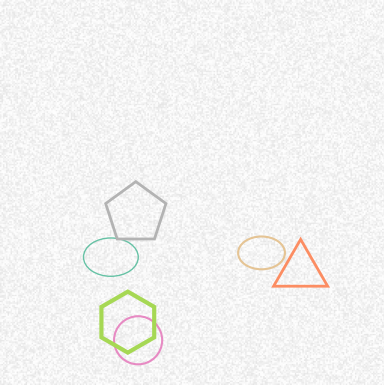[{"shape": "oval", "thickness": 1, "radius": 0.36, "center": [0.288, 0.332]}, {"shape": "triangle", "thickness": 2, "radius": 0.41, "center": [0.781, 0.297]}, {"shape": "circle", "thickness": 1.5, "radius": 0.31, "center": [0.359, 0.116]}, {"shape": "hexagon", "thickness": 3, "radius": 0.4, "center": [0.332, 0.163]}, {"shape": "oval", "thickness": 1.5, "radius": 0.3, "center": [0.679, 0.343]}, {"shape": "pentagon", "thickness": 2, "radius": 0.41, "center": [0.353, 0.446]}]